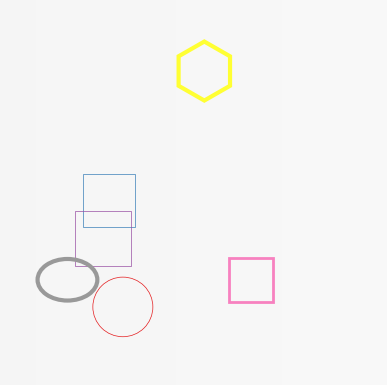[{"shape": "circle", "thickness": 0.5, "radius": 0.39, "center": [0.317, 0.203]}, {"shape": "square", "thickness": 0.5, "radius": 0.34, "center": [0.281, 0.479]}, {"shape": "square", "thickness": 0.5, "radius": 0.36, "center": [0.266, 0.38]}, {"shape": "hexagon", "thickness": 3, "radius": 0.38, "center": [0.527, 0.815]}, {"shape": "square", "thickness": 2, "radius": 0.29, "center": [0.648, 0.274]}, {"shape": "oval", "thickness": 3, "radius": 0.39, "center": [0.174, 0.273]}]